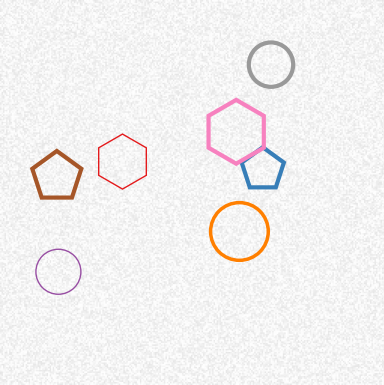[{"shape": "hexagon", "thickness": 1, "radius": 0.36, "center": [0.318, 0.58]}, {"shape": "pentagon", "thickness": 3, "radius": 0.29, "center": [0.683, 0.56]}, {"shape": "circle", "thickness": 1, "radius": 0.29, "center": [0.152, 0.294]}, {"shape": "circle", "thickness": 2.5, "radius": 0.37, "center": [0.622, 0.399]}, {"shape": "pentagon", "thickness": 3, "radius": 0.33, "center": [0.148, 0.541]}, {"shape": "hexagon", "thickness": 3, "radius": 0.41, "center": [0.613, 0.658]}, {"shape": "circle", "thickness": 3, "radius": 0.29, "center": [0.704, 0.832]}]